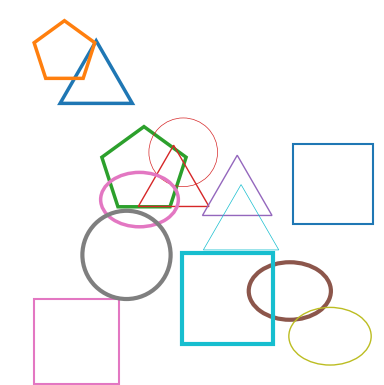[{"shape": "triangle", "thickness": 2.5, "radius": 0.54, "center": [0.25, 0.786]}, {"shape": "square", "thickness": 1.5, "radius": 0.52, "center": [0.865, 0.522]}, {"shape": "pentagon", "thickness": 2.5, "radius": 0.41, "center": [0.167, 0.863]}, {"shape": "pentagon", "thickness": 2.5, "radius": 0.58, "center": [0.374, 0.556]}, {"shape": "circle", "thickness": 0.5, "radius": 0.45, "center": [0.476, 0.604]}, {"shape": "triangle", "thickness": 1, "radius": 0.53, "center": [0.451, 0.517]}, {"shape": "triangle", "thickness": 1, "radius": 0.52, "center": [0.616, 0.492]}, {"shape": "oval", "thickness": 3, "radius": 0.53, "center": [0.753, 0.244]}, {"shape": "oval", "thickness": 2.5, "radius": 0.5, "center": [0.362, 0.482]}, {"shape": "square", "thickness": 1.5, "radius": 0.55, "center": [0.198, 0.114]}, {"shape": "circle", "thickness": 3, "radius": 0.57, "center": [0.329, 0.338]}, {"shape": "oval", "thickness": 1, "radius": 0.53, "center": [0.857, 0.127]}, {"shape": "square", "thickness": 3, "radius": 0.59, "center": [0.59, 0.225]}, {"shape": "triangle", "thickness": 0.5, "radius": 0.57, "center": [0.626, 0.407]}]